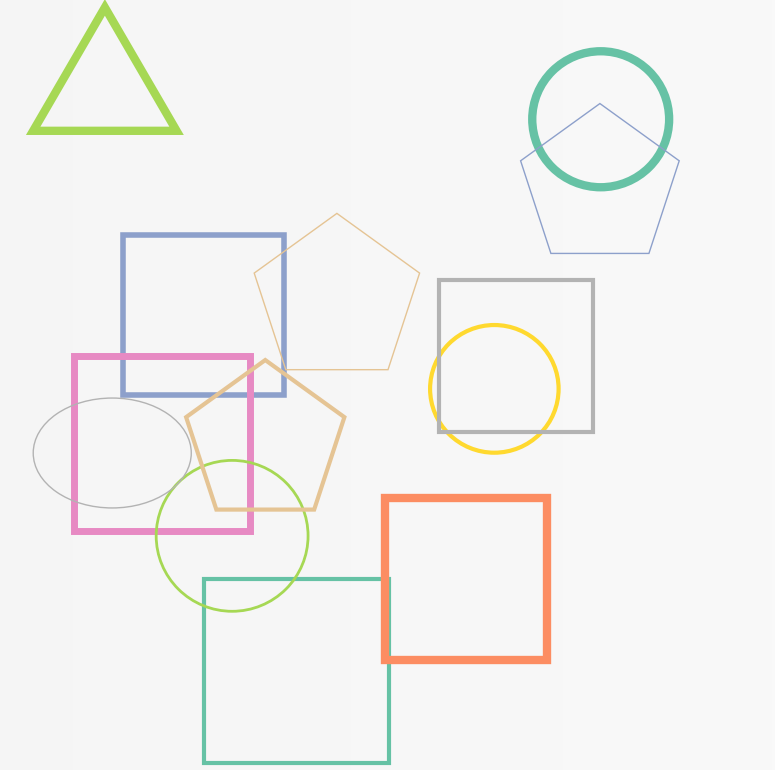[{"shape": "circle", "thickness": 3, "radius": 0.44, "center": [0.775, 0.845]}, {"shape": "square", "thickness": 1.5, "radius": 0.6, "center": [0.383, 0.128]}, {"shape": "square", "thickness": 3, "radius": 0.52, "center": [0.601, 0.248]}, {"shape": "square", "thickness": 2, "radius": 0.52, "center": [0.263, 0.591]}, {"shape": "pentagon", "thickness": 0.5, "radius": 0.54, "center": [0.774, 0.758]}, {"shape": "square", "thickness": 2.5, "radius": 0.57, "center": [0.209, 0.424]}, {"shape": "circle", "thickness": 1, "radius": 0.49, "center": [0.3, 0.304]}, {"shape": "triangle", "thickness": 3, "radius": 0.53, "center": [0.135, 0.884]}, {"shape": "circle", "thickness": 1.5, "radius": 0.41, "center": [0.638, 0.495]}, {"shape": "pentagon", "thickness": 0.5, "radius": 0.56, "center": [0.435, 0.611]}, {"shape": "pentagon", "thickness": 1.5, "radius": 0.54, "center": [0.342, 0.425]}, {"shape": "oval", "thickness": 0.5, "radius": 0.51, "center": [0.145, 0.412]}, {"shape": "square", "thickness": 1.5, "radius": 0.5, "center": [0.665, 0.538]}]